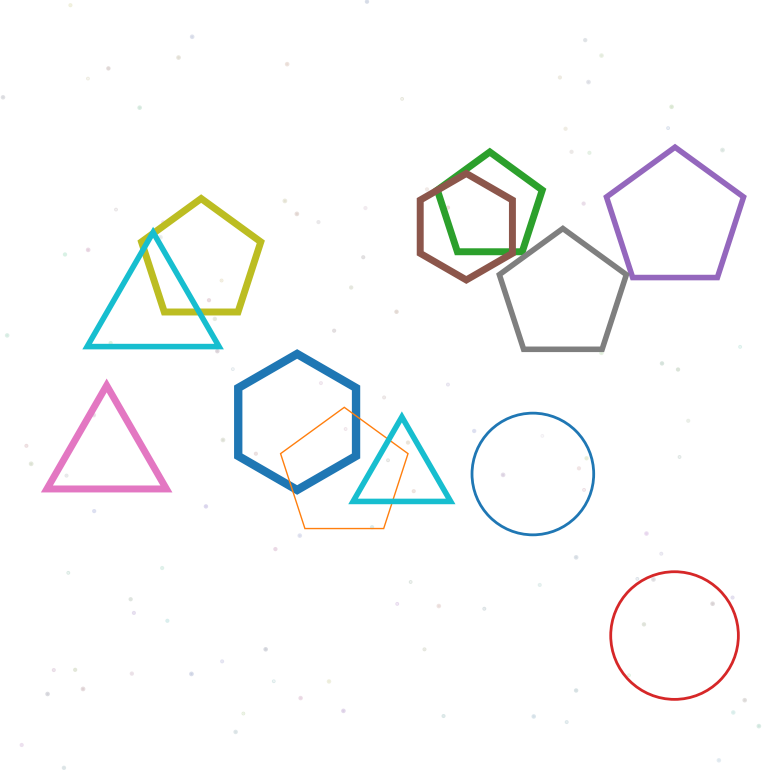[{"shape": "hexagon", "thickness": 3, "radius": 0.44, "center": [0.386, 0.452]}, {"shape": "circle", "thickness": 1, "radius": 0.4, "center": [0.692, 0.384]}, {"shape": "pentagon", "thickness": 0.5, "radius": 0.44, "center": [0.447, 0.384]}, {"shape": "pentagon", "thickness": 2.5, "radius": 0.36, "center": [0.636, 0.731]}, {"shape": "circle", "thickness": 1, "radius": 0.41, "center": [0.876, 0.175]}, {"shape": "pentagon", "thickness": 2, "radius": 0.47, "center": [0.877, 0.715]}, {"shape": "hexagon", "thickness": 2.5, "radius": 0.35, "center": [0.606, 0.706]}, {"shape": "triangle", "thickness": 2.5, "radius": 0.45, "center": [0.139, 0.41]}, {"shape": "pentagon", "thickness": 2, "radius": 0.43, "center": [0.731, 0.617]}, {"shape": "pentagon", "thickness": 2.5, "radius": 0.41, "center": [0.261, 0.661]}, {"shape": "triangle", "thickness": 2, "radius": 0.49, "center": [0.199, 0.599]}, {"shape": "triangle", "thickness": 2, "radius": 0.37, "center": [0.522, 0.385]}]